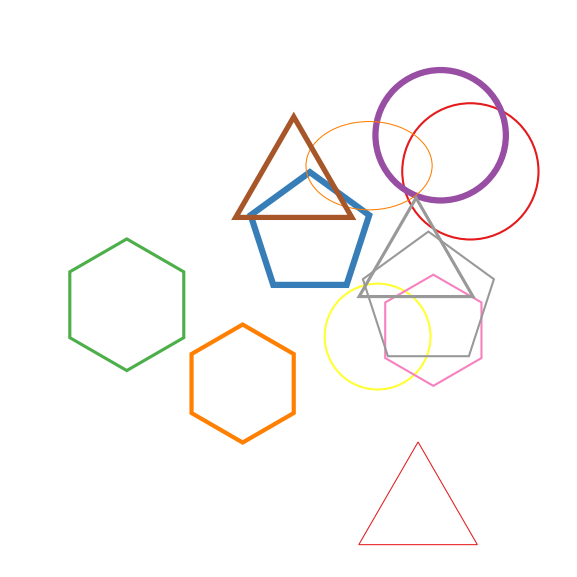[{"shape": "circle", "thickness": 1, "radius": 0.59, "center": [0.815, 0.702]}, {"shape": "triangle", "thickness": 0.5, "radius": 0.59, "center": [0.724, 0.115]}, {"shape": "pentagon", "thickness": 3, "radius": 0.54, "center": [0.537, 0.593]}, {"shape": "hexagon", "thickness": 1.5, "radius": 0.57, "center": [0.22, 0.471]}, {"shape": "circle", "thickness": 3, "radius": 0.56, "center": [0.763, 0.765]}, {"shape": "oval", "thickness": 0.5, "radius": 0.55, "center": [0.639, 0.712]}, {"shape": "hexagon", "thickness": 2, "radius": 0.51, "center": [0.42, 0.335]}, {"shape": "circle", "thickness": 1, "radius": 0.46, "center": [0.654, 0.416]}, {"shape": "triangle", "thickness": 2.5, "radius": 0.58, "center": [0.509, 0.681]}, {"shape": "hexagon", "thickness": 1, "radius": 0.48, "center": [0.75, 0.427]}, {"shape": "triangle", "thickness": 1.5, "radius": 0.57, "center": [0.72, 0.543]}, {"shape": "pentagon", "thickness": 1, "radius": 0.6, "center": [0.742, 0.479]}]